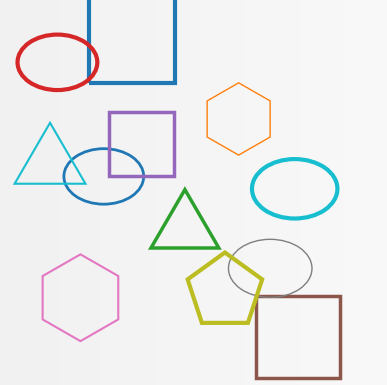[{"shape": "square", "thickness": 3, "radius": 0.56, "center": [0.341, 0.895]}, {"shape": "oval", "thickness": 2, "radius": 0.51, "center": [0.268, 0.542]}, {"shape": "hexagon", "thickness": 1, "radius": 0.47, "center": [0.616, 0.691]}, {"shape": "triangle", "thickness": 2.5, "radius": 0.51, "center": [0.477, 0.406]}, {"shape": "oval", "thickness": 3, "radius": 0.51, "center": [0.148, 0.838]}, {"shape": "square", "thickness": 2.5, "radius": 0.42, "center": [0.365, 0.625]}, {"shape": "square", "thickness": 2.5, "radius": 0.54, "center": [0.769, 0.124]}, {"shape": "hexagon", "thickness": 1.5, "radius": 0.56, "center": [0.208, 0.227]}, {"shape": "oval", "thickness": 1, "radius": 0.54, "center": [0.697, 0.303]}, {"shape": "pentagon", "thickness": 3, "radius": 0.51, "center": [0.58, 0.243]}, {"shape": "oval", "thickness": 3, "radius": 0.55, "center": [0.761, 0.51]}, {"shape": "triangle", "thickness": 1.5, "radius": 0.53, "center": [0.129, 0.576]}]